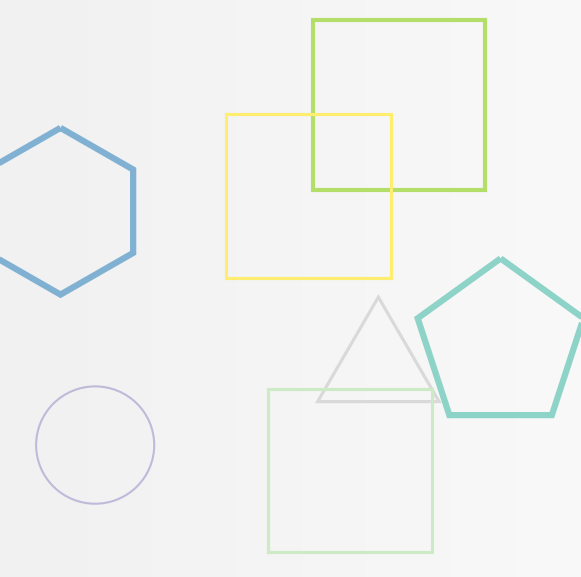[{"shape": "pentagon", "thickness": 3, "radius": 0.75, "center": [0.861, 0.402]}, {"shape": "circle", "thickness": 1, "radius": 0.51, "center": [0.164, 0.228]}, {"shape": "hexagon", "thickness": 3, "radius": 0.72, "center": [0.104, 0.633]}, {"shape": "square", "thickness": 2, "radius": 0.74, "center": [0.687, 0.818]}, {"shape": "triangle", "thickness": 1.5, "radius": 0.6, "center": [0.651, 0.364]}, {"shape": "square", "thickness": 1.5, "radius": 0.71, "center": [0.602, 0.185]}, {"shape": "square", "thickness": 1.5, "radius": 0.71, "center": [0.531, 0.659]}]